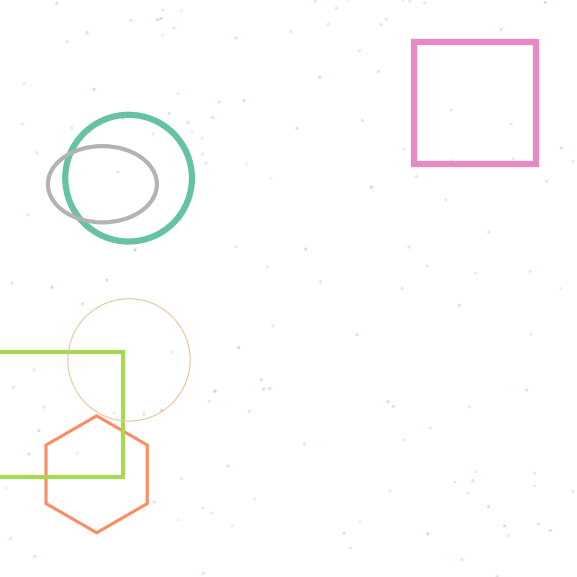[{"shape": "circle", "thickness": 3, "radius": 0.55, "center": [0.223, 0.691]}, {"shape": "hexagon", "thickness": 1.5, "radius": 0.51, "center": [0.167, 0.178]}, {"shape": "square", "thickness": 3, "radius": 0.53, "center": [0.822, 0.821]}, {"shape": "square", "thickness": 2, "radius": 0.54, "center": [0.105, 0.282]}, {"shape": "circle", "thickness": 0.5, "radius": 0.53, "center": [0.223, 0.376]}, {"shape": "oval", "thickness": 2, "radius": 0.47, "center": [0.177, 0.68]}]